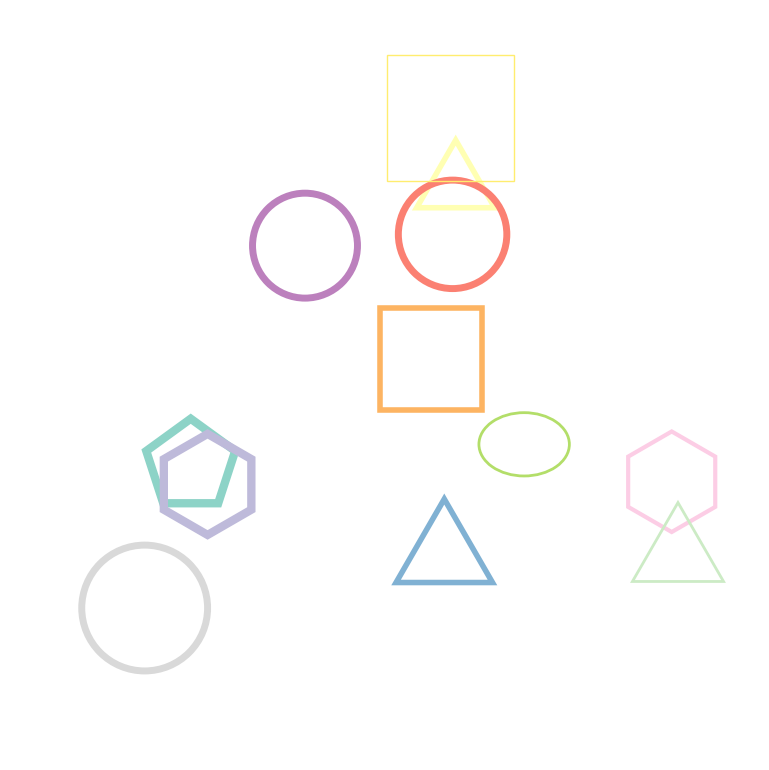[{"shape": "pentagon", "thickness": 3, "radius": 0.3, "center": [0.248, 0.396]}, {"shape": "triangle", "thickness": 2, "radius": 0.29, "center": [0.592, 0.759]}, {"shape": "hexagon", "thickness": 3, "radius": 0.33, "center": [0.27, 0.371]}, {"shape": "circle", "thickness": 2.5, "radius": 0.35, "center": [0.588, 0.696]}, {"shape": "triangle", "thickness": 2, "radius": 0.36, "center": [0.577, 0.28]}, {"shape": "square", "thickness": 2, "radius": 0.33, "center": [0.559, 0.534]}, {"shape": "oval", "thickness": 1, "radius": 0.29, "center": [0.681, 0.423]}, {"shape": "hexagon", "thickness": 1.5, "radius": 0.33, "center": [0.872, 0.374]}, {"shape": "circle", "thickness": 2.5, "radius": 0.41, "center": [0.188, 0.21]}, {"shape": "circle", "thickness": 2.5, "radius": 0.34, "center": [0.396, 0.681]}, {"shape": "triangle", "thickness": 1, "radius": 0.34, "center": [0.88, 0.279]}, {"shape": "square", "thickness": 0.5, "radius": 0.41, "center": [0.585, 0.847]}]